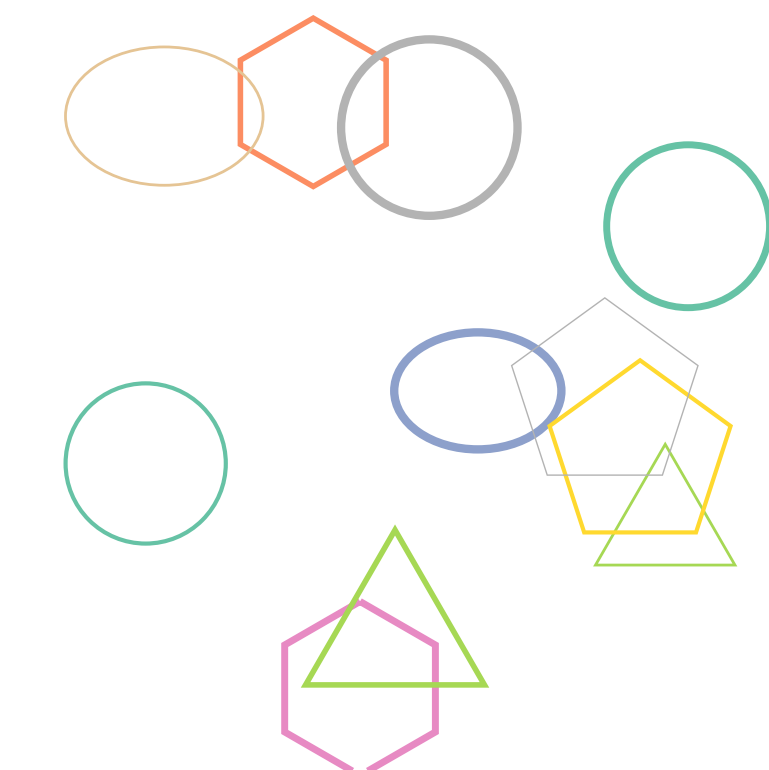[{"shape": "circle", "thickness": 2.5, "radius": 0.53, "center": [0.894, 0.706]}, {"shape": "circle", "thickness": 1.5, "radius": 0.52, "center": [0.189, 0.398]}, {"shape": "hexagon", "thickness": 2, "radius": 0.55, "center": [0.407, 0.867]}, {"shape": "oval", "thickness": 3, "radius": 0.54, "center": [0.621, 0.492]}, {"shape": "hexagon", "thickness": 2.5, "radius": 0.56, "center": [0.468, 0.106]}, {"shape": "triangle", "thickness": 2, "radius": 0.67, "center": [0.513, 0.178]}, {"shape": "triangle", "thickness": 1, "radius": 0.52, "center": [0.864, 0.318]}, {"shape": "pentagon", "thickness": 1.5, "radius": 0.62, "center": [0.831, 0.409]}, {"shape": "oval", "thickness": 1, "radius": 0.64, "center": [0.213, 0.849]}, {"shape": "pentagon", "thickness": 0.5, "radius": 0.64, "center": [0.785, 0.486]}, {"shape": "circle", "thickness": 3, "radius": 0.57, "center": [0.558, 0.834]}]